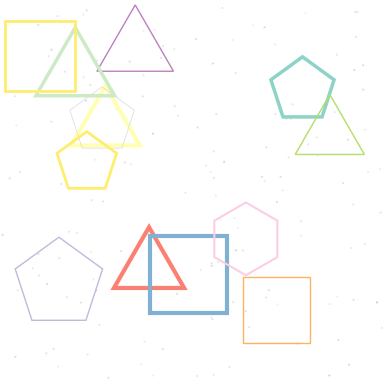[{"shape": "pentagon", "thickness": 2.5, "radius": 0.43, "center": [0.786, 0.766]}, {"shape": "triangle", "thickness": 3, "radius": 0.51, "center": [0.274, 0.674]}, {"shape": "pentagon", "thickness": 1, "radius": 0.6, "center": [0.153, 0.265]}, {"shape": "triangle", "thickness": 3, "radius": 0.53, "center": [0.387, 0.305]}, {"shape": "square", "thickness": 3, "radius": 0.5, "center": [0.491, 0.287]}, {"shape": "square", "thickness": 1, "radius": 0.43, "center": [0.718, 0.195]}, {"shape": "triangle", "thickness": 1, "radius": 0.52, "center": [0.857, 0.651]}, {"shape": "hexagon", "thickness": 1.5, "radius": 0.47, "center": [0.639, 0.38]}, {"shape": "pentagon", "thickness": 0.5, "radius": 0.44, "center": [0.265, 0.686]}, {"shape": "triangle", "thickness": 1, "radius": 0.57, "center": [0.351, 0.872]}, {"shape": "triangle", "thickness": 2.5, "radius": 0.59, "center": [0.195, 0.81]}, {"shape": "square", "thickness": 2, "radius": 0.46, "center": [0.105, 0.854]}, {"shape": "pentagon", "thickness": 2, "radius": 0.41, "center": [0.225, 0.577]}]